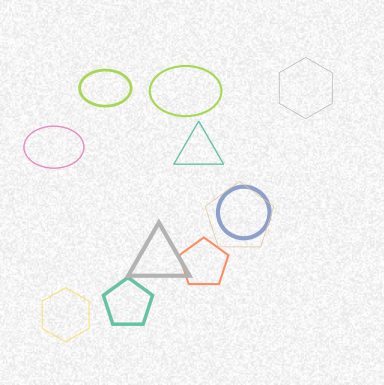[{"shape": "pentagon", "thickness": 2.5, "radius": 0.34, "center": [0.332, 0.212]}, {"shape": "triangle", "thickness": 1, "radius": 0.37, "center": [0.516, 0.611]}, {"shape": "pentagon", "thickness": 1.5, "radius": 0.34, "center": [0.529, 0.316]}, {"shape": "circle", "thickness": 3, "radius": 0.33, "center": [0.633, 0.448]}, {"shape": "oval", "thickness": 1, "radius": 0.39, "center": [0.14, 0.618]}, {"shape": "oval", "thickness": 1.5, "radius": 0.47, "center": [0.482, 0.764]}, {"shape": "oval", "thickness": 2, "radius": 0.33, "center": [0.274, 0.771]}, {"shape": "hexagon", "thickness": 0.5, "radius": 0.35, "center": [0.17, 0.182]}, {"shape": "pentagon", "thickness": 0.5, "radius": 0.47, "center": [0.622, 0.435]}, {"shape": "hexagon", "thickness": 0.5, "radius": 0.4, "center": [0.794, 0.771]}, {"shape": "triangle", "thickness": 3, "radius": 0.46, "center": [0.413, 0.33]}]